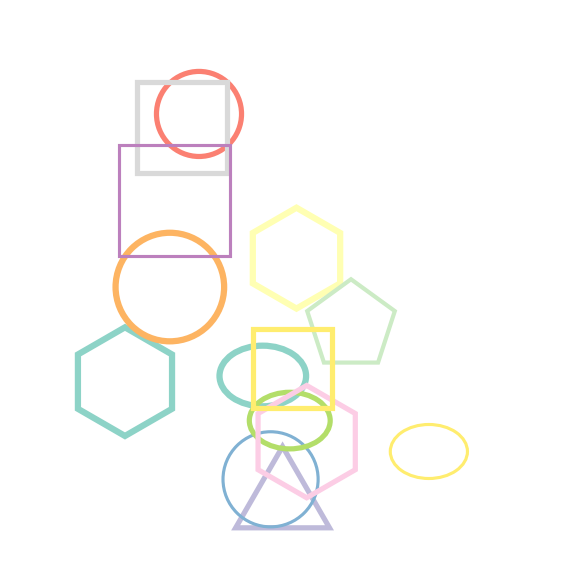[{"shape": "oval", "thickness": 3, "radius": 0.37, "center": [0.455, 0.348]}, {"shape": "hexagon", "thickness": 3, "radius": 0.47, "center": [0.216, 0.338]}, {"shape": "hexagon", "thickness": 3, "radius": 0.44, "center": [0.513, 0.552]}, {"shape": "triangle", "thickness": 2.5, "radius": 0.47, "center": [0.489, 0.132]}, {"shape": "circle", "thickness": 2.5, "radius": 0.37, "center": [0.345, 0.802]}, {"shape": "circle", "thickness": 1.5, "radius": 0.41, "center": [0.469, 0.169]}, {"shape": "circle", "thickness": 3, "radius": 0.47, "center": [0.294, 0.502]}, {"shape": "oval", "thickness": 2.5, "radius": 0.35, "center": [0.502, 0.271]}, {"shape": "hexagon", "thickness": 2.5, "radius": 0.49, "center": [0.531, 0.234]}, {"shape": "square", "thickness": 2.5, "radius": 0.39, "center": [0.315, 0.778]}, {"shape": "square", "thickness": 1.5, "radius": 0.48, "center": [0.302, 0.652]}, {"shape": "pentagon", "thickness": 2, "radius": 0.4, "center": [0.608, 0.436]}, {"shape": "square", "thickness": 2.5, "radius": 0.34, "center": [0.506, 0.361]}, {"shape": "oval", "thickness": 1.5, "radius": 0.33, "center": [0.743, 0.217]}]